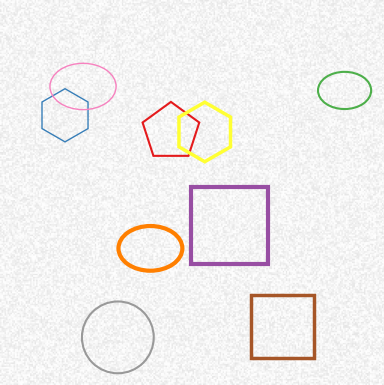[{"shape": "pentagon", "thickness": 1.5, "radius": 0.39, "center": [0.444, 0.658]}, {"shape": "hexagon", "thickness": 1, "radius": 0.35, "center": [0.169, 0.701]}, {"shape": "oval", "thickness": 1.5, "radius": 0.35, "center": [0.895, 0.765]}, {"shape": "square", "thickness": 3, "radius": 0.5, "center": [0.596, 0.414]}, {"shape": "oval", "thickness": 3, "radius": 0.41, "center": [0.391, 0.355]}, {"shape": "hexagon", "thickness": 2.5, "radius": 0.39, "center": [0.532, 0.657]}, {"shape": "square", "thickness": 2.5, "radius": 0.41, "center": [0.733, 0.152]}, {"shape": "oval", "thickness": 1, "radius": 0.43, "center": [0.216, 0.775]}, {"shape": "circle", "thickness": 1.5, "radius": 0.47, "center": [0.306, 0.124]}]